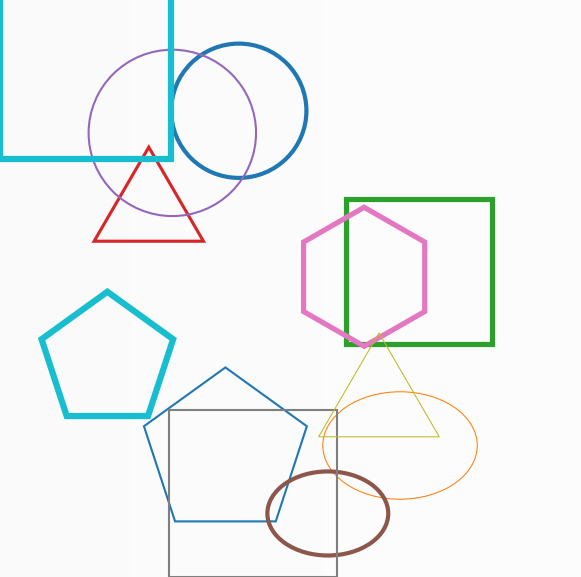[{"shape": "circle", "thickness": 2, "radius": 0.58, "center": [0.411, 0.807]}, {"shape": "pentagon", "thickness": 1, "radius": 0.74, "center": [0.388, 0.216]}, {"shape": "oval", "thickness": 0.5, "radius": 0.66, "center": [0.688, 0.228]}, {"shape": "square", "thickness": 2.5, "radius": 0.63, "center": [0.721, 0.53]}, {"shape": "triangle", "thickness": 1.5, "radius": 0.54, "center": [0.256, 0.636]}, {"shape": "circle", "thickness": 1, "radius": 0.72, "center": [0.296, 0.769]}, {"shape": "oval", "thickness": 2, "radius": 0.52, "center": [0.564, 0.11]}, {"shape": "hexagon", "thickness": 2.5, "radius": 0.6, "center": [0.626, 0.52]}, {"shape": "square", "thickness": 1, "radius": 0.72, "center": [0.435, 0.144]}, {"shape": "triangle", "thickness": 0.5, "radius": 0.6, "center": [0.652, 0.303]}, {"shape": "pentagon", "thickness": 3, "radius": 0.59, "center": [0.185, 0.375]}, {"shape": "square", "thickness": 3, "radius": 0.74, "center": [0.147, 0.871]}]